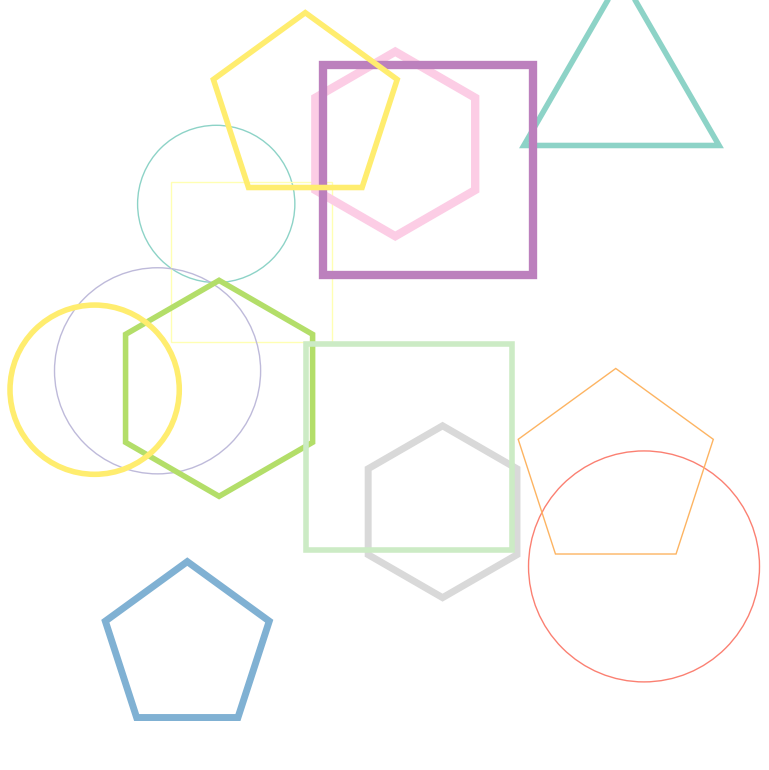[{"shape": "circle", "thickness": 0.5, "radius": 0.51, "center": [0.281, 0.735]}, {"shape": "triangle", "thickness": 2, "radius": 0.73, "center": [0.807, 0.884]}, {"shape": "square", "thickness": 0.5, "radius": 0.52, "center": [0.327, 0.659]}, {"shape": "circle", "thickness": 0.5, "radius": 0.67, "center": [0.205, 0.518]}, {"shape": "circle", "thickness": 0.5, "radius": 0.75, "center": [0.836, 0.264]}, {"shape": "pentagon", "thickness": 2.5, "radius": 0.56, "center": [0.243, 0.159]}, {"shape": "pentagon", "thickness": 0.5, "radius": 0.67, "center": [0.8, 0.388]}, {"shape": "hexagon", "thickness": 2, "radius": 0.7, "center": [0.285, 0.496]}, {"shape": "hexagon", "thickness": 3, "radius": 0.6, "center": [0.513, 0.813]}, {"shape": "hexagon", "thickness": 2.5, "radius": 0.56, "center": [0.575, 0.335]}, {"shape": "square", "thickness": 3, "radius": 0.68, "center": [0.556, 0.779]}, {"shape": "square", "thickness": 2, "radius": 0.67, "center": [0.531, 0.419]}, {"shape": "pentagon", "thickness": 2, "radius": 0.63, "center": [0.396, 0.858]}, {"shape": "circle", "thickness": 2, "radius": 0.55, "center": [0.123, 0.494]}]